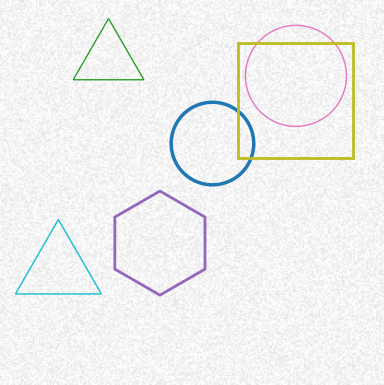[{"shape": "circle", "thickness": 2.5, "radius": 0.54, "center": [0.552, 0.627]}, {"shape": "triangle", "thickness": 1, "radius": 0.53, "center": [0.282, 0.846]}, {"shape": "hexagon", "thickness": 2, "radius": 0.68, "center": [0.415, 0.369]}, {"shape": "circle", "thickness": 1, "radius": 0.66, "center": [0.769, 0.803]}, {"shape": "square", "thickness": 2, "radius": 0.75, "center": [0.768, 0.738]}, {"shape": "triangle", "thickness": 1, "radius": 0.64, "center": [0.152, 0.301]}]